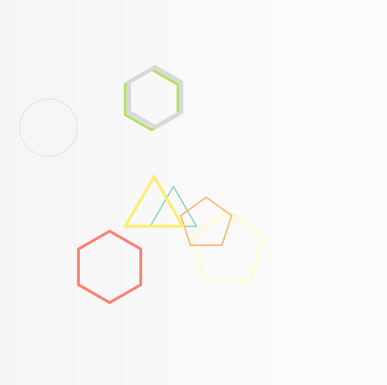[{"shape": "triangle", "thickness": 1, "radius": 0.35, "center": [0.447, 0.447]}, {"shape": "pentagon", "thickness": 1, "radius": 0.49, "center": [0.587, 0.352]}, {"shape": "hexagon", "thickness": 2, "radius": 0.46, "center": [0.283, 0.307]}, {"shape": "pentagon", "thickness": 1, "radius": 0.34, "center": [0.532, 0.419]}, {"shape": "hexagon", "thickness": 2, "radius": 0.39, "center": [0.391, 0.741]}, {"shape": "hexagon", "thickness": 3, "radius": 0.39, "center": [0.4, 0.748]}, {"shape": "circle", "thickness": 0.5, "radius": 0.37, "center": [0.125, 0.669]}, {"shape": "triangle", "thickness": 2, "radius": 0.43, "center": [0.397, 0.455]}]